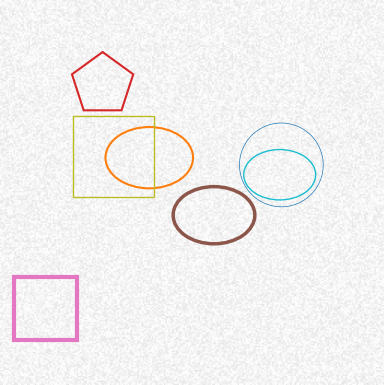[{"shape": "circle", "thickness": 0.5, "radius": 0.54, "center": [0.731, 0.572]}, {"shape": "oval", "thickness": 1.5, "radius": 0.57, "center": [0.388, 0.59]}, {"shape": "pentagon", "thickness": 1.5, "radius": 0.42, "center": [0.267, 0.781]}, {"shape": "oval", "thickness": 2.5, "radius": 0.53, "center": [0.556, 0.441]}, {"shape": "square", "thickness": 3, "radius": 0.41, "center": [0.118, 0.198]}, {"shape": "square", "thickness": 1, "radius": 0.53, "center": [0.295, 0.593]}, {"shape": "oval", "thickness": 1, "radius": 0.47, "center": [0.726, 0.546]}]